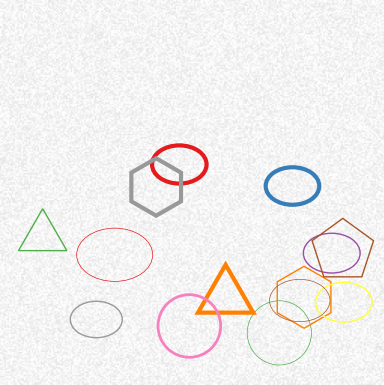[{"shape": "oval", "thickness": 3, "radius": 0.35, "center": [0.466, 0.573]}, {"shape": "oval", "thickness": 0.5, "radius": 0.49, "center": [0.298, 0.338]}, {"shape": "oval", "thickness": 3, "radius": 0.35, "center": [0.76, 0.517]}, {"shape": "triangle", "thickness": 1, "radius": 0.36, "center": [0.111, 0.385]}, {"shape": "circle", "thickness": 0.5, "radius": 0.42, "center": [0.726, 0.135]}, {"shape": "oval", "thickness": 1, "radius": 0.37, "center": [0.862, 0.343]}, {"shape": "triangle", "thickness": 3, "radius": 0.41, "center": [0.586, 0.229]}, {"shape": "hexagon", "thickness": 1, "radius": 0.4, "center": [0.79, 0.228]}, {"shape": "oval", "thickness": 1, "radius": 0.37, "center": [0.893, 0.215]}, {"shape": "pentagon", "thickness": 1, "radius": 0.42, "center": [0.89, 0.349]}, {"shape": "oval", "thickness": 0.5, "radius": 0.39, "center": [0.779, 0.219]}, {"shape": "circle", "thickness": 2, "radius": 0.41, "center": [0.492, 0.153]}, {"shape": "oval", "thickness": 1, "radius": 0.34, "center": [0.25, 0.17]}, {"shape": "hexagon", "thickness": 3, "radius": 0.37, "center": [0.406, 0.514]}]